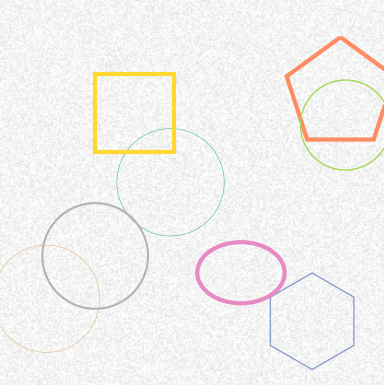[{"shape": "circle", "thickness": 0.5, "radius": 0.7, "center": [0.443, 0.527]}, {"shape": "pentagon", "thickness": 3, "radius": 0.73, "center": [0.884, 0.756]}, {"shape": "hexagon", "thickness": 1, "radius": 0.63, "center": [0.811, 0.166]}, {"shape": "oval", "thickness": 3, "radius": 0.57, "center": [0.626, 0.292]}, {"shape": "circle", "thickness": 1, "radius": 0.58, "center": [0.897, 0.675]}, {"shape": "square", "thickness": 3, "radius": 0.51, "center": [0.35, 0.706]}, {"shape": "circle", "thickness": 0.5, "radius": 0.7, "center": [0.12, 0.224]}, {"shape": "circle", "thickness": 1.5, "radius": 0.69, "center": [0.247, 0.335]}]